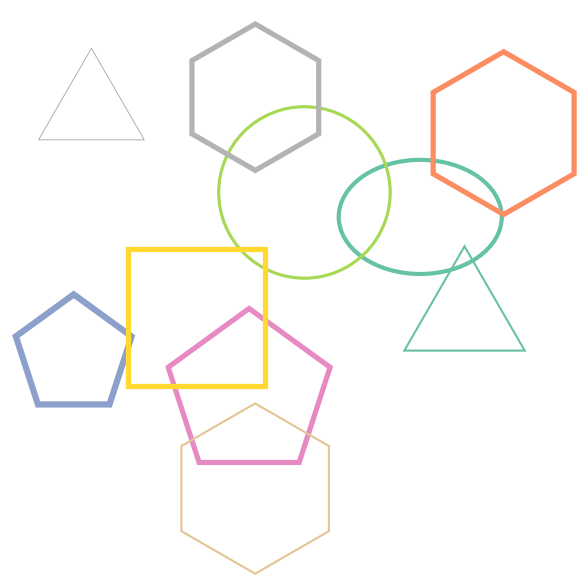[{"shape": "triangle", "thickness": 1, "radius": 0.6, "center": [0.804, 0.452]}, {"shape": "oval", "thickness": 2, "radius": 0.71, "center": [0.728, 0.624]}, {"shape": "hexagon", "thickness": 2.5, "radius": 0.7, "center": [0.872, 0.769]}, {"shape": "pentagon", "thickness": 3, "radius": 0.53, "center": [0.128, 0.384]}, {"shape": "pentagon", "thickness": 2.5, "radius": 0.74, "center": [0.431, 0.318]}, {"shape": "circle", "thickness": 1.5, "radius": 0.74, "center": [0.527, 0.666]}, {"shape": "square", "thickness": 2.5, "radius": 0.59, "center": [0.34, 0.45]}, {"shape": "hexagon", "thickness": 1, "radius": 0.74, "center": [0.442, 0.153]}, {"shape": "triangle", "thickness": 0.5, "radius": 0.53, "center": [0.158, 0.81]}, {"shape": "hexagon", "thickness": 2.5, "radius": 0.63, "center": [0.442, 0.831]}]